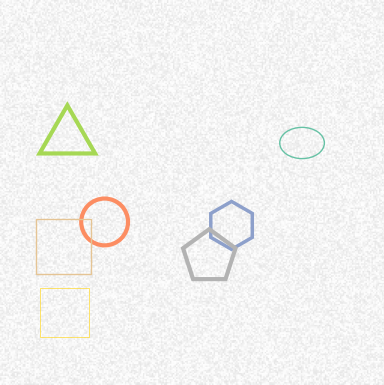[{"shape": "oval", "thickness": 1, "radius": 0.29, "center": [0.785, 0.629]}, {"shape": "circle", "thickness": 3, "radius": 0.3, "center": [0.272, 0.423]}, {"shape": "hexagon", "thickness": 2.5, "radius": 0.31, "center": [0.601, 0.415]}, {"shape": "triangle", "thickness": 3, "radius": 0.42, "center": [0.175, 0.643]}, {"shape": "square", "thickness": 0.5, "radius": 0.32, "center": [0.168, 0.189]}, {"shape": "square", "thickness": 1, "radius": 0.36, "center": [0.165, 0.36]}, {"shape": "pentagon", "thickness": 3, "radius": 0.36, "center": [0.544, 0.333]}]